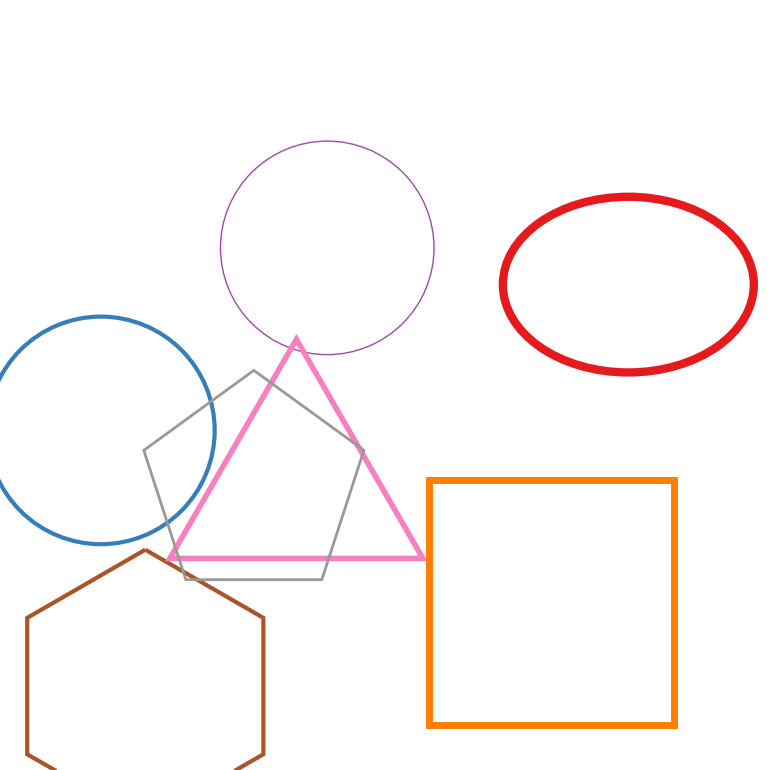[{"shape": "oval", "thickness": 3, "radius": 0.81, "center": [0.816, 0.63]}, {"shape": "circle", "thickness": 1.5, "radius": 0.74, "center": [0.131, 0.441]}, {"shape": "circle", "thickness": 0.5, "radius": 0.69, "center": [0.425, 0.678]}, {"shape": "square", "thickness": 2.5, "radius": 0.79, "center": [0.716, 0.217]}, {"shape": "hexagon", "thickness": 1.5, "radius": 0.89, "center": [0.189, 0.109]}, {"shape": "triangle", "thickness": 2, "radius": 0.95, "center": [0.385, 0.37]}, {"shape": "pentagon", "thickness": 1, "radius": 0.75, "center": [0.33, 0.369]}]